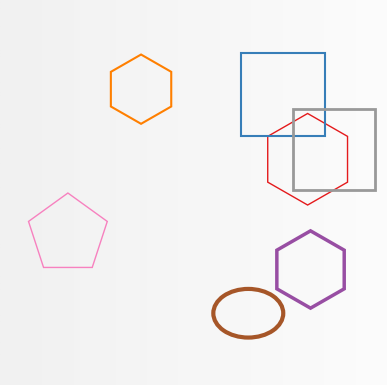[{"shape": "hexagon", "thickness": 1, "radius": 0.59, "center": [0.794, 0.586]}, {"shape": "square", "thickness": 1.5, "radius": 0.54, "center": [0.731, 0.754]}, {"shape": "hexagon", "thickness": 2.5, "radius": 0.5, "center": [0.801, 0.3]}, {"shape": "hexagon", "thickness": 1.5, "radius": 0.45, "center": [0.364, 0.768]}, {"shape": "oval", "thickness": 3, "radius": 0.45, "center": [0.641, 0.186]}, {"shape": "pentagon", "thickness": 1, "radius": 0.53, "center": [0.175, 0.392]}, {"shape": "square", "thickness": 2, "radius": 0.53, "center": [0.862, 0.612]}]